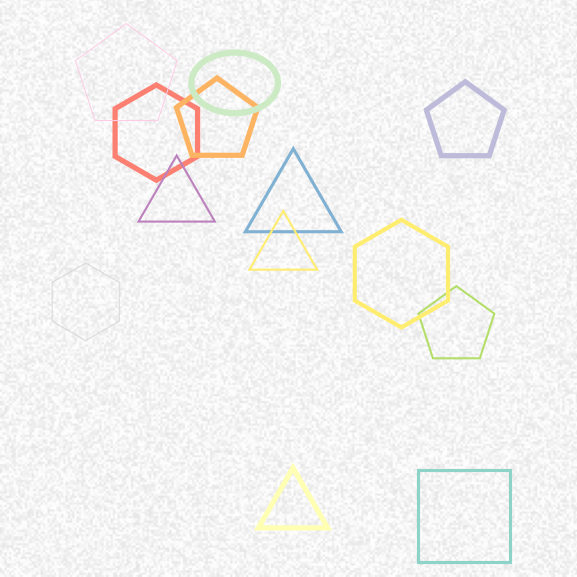[{"shape": "square", "thickness": 1.5, "radius": 0.4, "center": [0.804, 0.106]}, {"shape": "triangle", "thickness": 2.5, "radius": 0.35, "center": [0.507, 0.12]}, {"shape": "pentagon", "thickness": 2.5, "radius": 0.35, "center": [0.806, 0.787]}, {"shape": "hexagon", "thickness": 2.5, "radius": 0.41, "center": [0.271, 0.77]}, {"shape": "triangle", "thickness": 1.5, "radius": 0.48, "center": [0.508, 0.646]}, {"shape": "pentagon", "thickness": 2.5, "radius": 0.37, "center": [0.376, 0.79]}, {"shape": "pentagon", "thickness": 1, "radius": 0.35, "center": [0.79, 0.435]}, {"shape": "pentagon", "thickness": 0.5, "radius": 0.46, "center": [0.219, 0.866]}, {"shape": "hexagon", "thickness": 0.5, "radius": 0.34, "center": [0.148, 0.477]}, {"shape": "triangle", "thickness": 1, "radius": 0.38, "center": [0.306, 0.654]}, {"shape": "oval", "thickness": 3, "radius": 0.37, "center": [0.406, 0.856]}, {"shape": "hexagon", "thickness": 2, "radius": 0.47, "center": [0.695, 0.525]}, {"shape": "triangle", "thickness": 1, "radius": 0.34, "center": [0.491, 0.566]}]